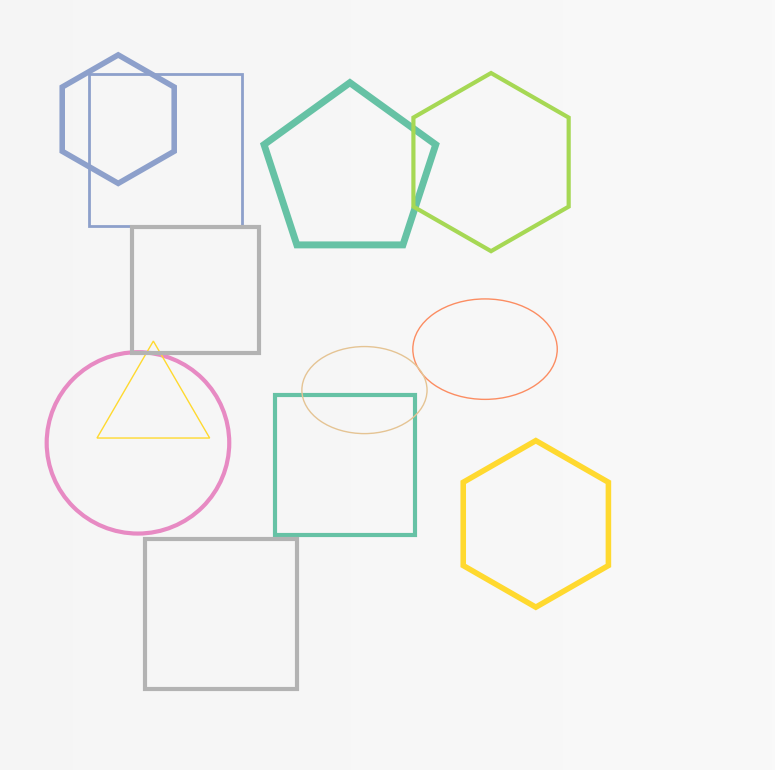[{"shape": "pentagon", "thickness": 2.5, "radius": 0.58, "center": [0.451, 0.776]}, {"shape": "square", "thickness": 1.5, "radius": 0.45, "center": [0.445, 0.396]}, {"shape": "oval", "thickness": 0.5, "radius": 0.47, "center": [0.626, 0.547]}, {"shape": "hexagon", "thickness": 2, "radius": 0.42, "center": [0.153, 0.845]}, {"shape": "square", "thickness": 1, "radius": 0.49, "center": [0.214, 0.805]}, {"shape": "circle", "thickness": 1.5, "radius": 0.59, "center": [0.178, 0.425]}, {"shape": "hexagon", "thickness": 1.5, "radius": 0.58, "center": [0.634, 0.789]}, {"shape": "triangle", "thickness": 0.5, "radius": 0.42, "center": [0.198, 0.473]}, {"shape": "hexagon", "thickness": 2, "radius": 0.54, "center": [0.691, 0.32]}, {"shape": "oval", "thickness": 0.5, "radius": 0.4, "center": [0.47, 0.493]}, {"shape": "square", "thickness": 1.5, "radius": 0.41, "center": [0.253, 0.624]}, {"shape": "square", "thickness": 1.5, "radius": 0.49, "center": [0.285, 0.202]}]